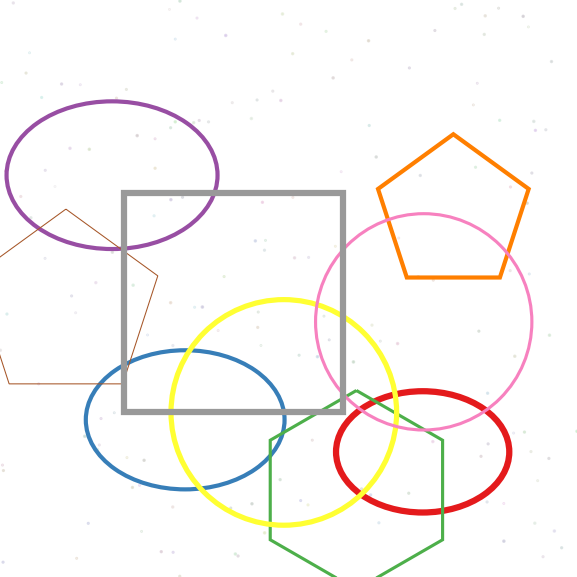[{"shape": "oval", "thickness": 3, "radius": 0.75, "center": [0.732, 0.217]}, {"shape": "oval", "thickness": 2, "radius": 0.86, "center": [0.321, 0.272]}, {"shape": "hexagon", "thickness": 1.5, "radius": 0.86, "center": [0.617, 0.151]}, {"shape": "oval", "thickness": 2, "radius": 0.91, "center": [0.194, 0.696]}, {"shape": "pentagon", "thickness": 2, "radius": 0.69, "center": [0.785, 0.63]}, {"shape": "circle", "thickness": 2.5, "radius": 0.98, "center": [0.491, 0.285]}, {"shape": "pentagon", "thickness": 0.5, "radius": 0.84, "center": [0.114, 0.47]}, {"shape": "circle", "thickness": 1.5, "radius": 0.94, "center": [0.734, 0.442]}, {"shape": "square", "thickness": 3, "radius": 0.95, "center": [0.404, 0.475]}]